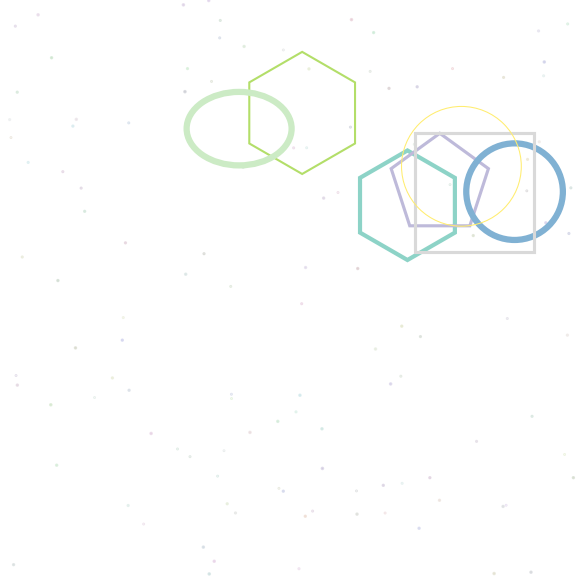[{"shape": "hexagon", "thickness": 2, "radius": 0.47, "center": [0.706, 0.644]}, {"shape": "pentagon", "thickness": 1.5, "radius": 0.44, "center": [0.762, 0.68]}, {"shape": "circle", "thickness": 3, "radius": 0.42, "center": [0.891, 0.667]}, {"shape": "hexagon", "thickness": 1, "radius": 0.53, "center": [0.523, 0.804]}, {"shape": "square", "thickness": 1.5, "radius": 0.52, "center": [0.822, 0.666]}, {"shape": "oval", "thickness": 3, "radius": 0.45, "center": [0.414, 0.776]}, {"shape": "circle", "thickness": 0.5, "radius": 0.52, "center": [0.799, 0.711]}]